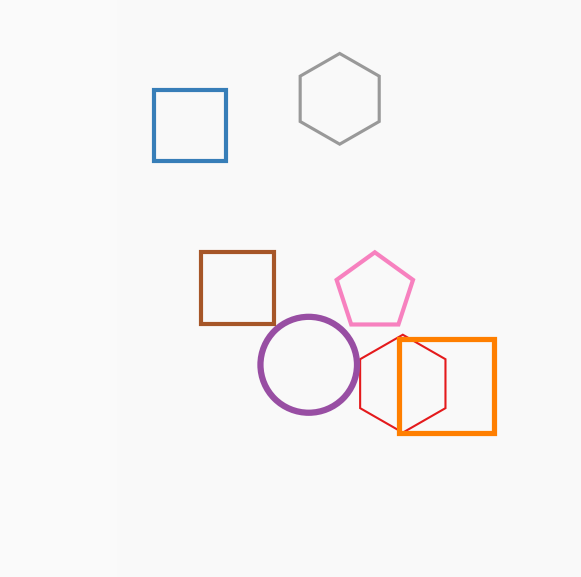[{"shape": "hexagon", "thickness": 1, "radius": 0.42, "center": [0.693, 0.335]}, {"shape": "square", "thickness": 2, "radius": 0.31, "center": [0.327, 0.781]}, {"shape": "circle", "thickness": 3, "radius": 0.42, "center": [0.531, 0.367]}, {"shape": "square", "thickness": 2.5, "radius": 0.41, "center": [0.768, 0.33]}, {"shape": "square", "thickness": 2, "radius": 0.31, "center": [0.409, 0.501]}, {"shape": "pentagon", "thickness": 2, "radius": 0.35, "center": [0.645, 0.493]}, {"shape": "hexagon", "thickness": 1.5, "radius": 0.39, "center": [0.584, 0.828]}]